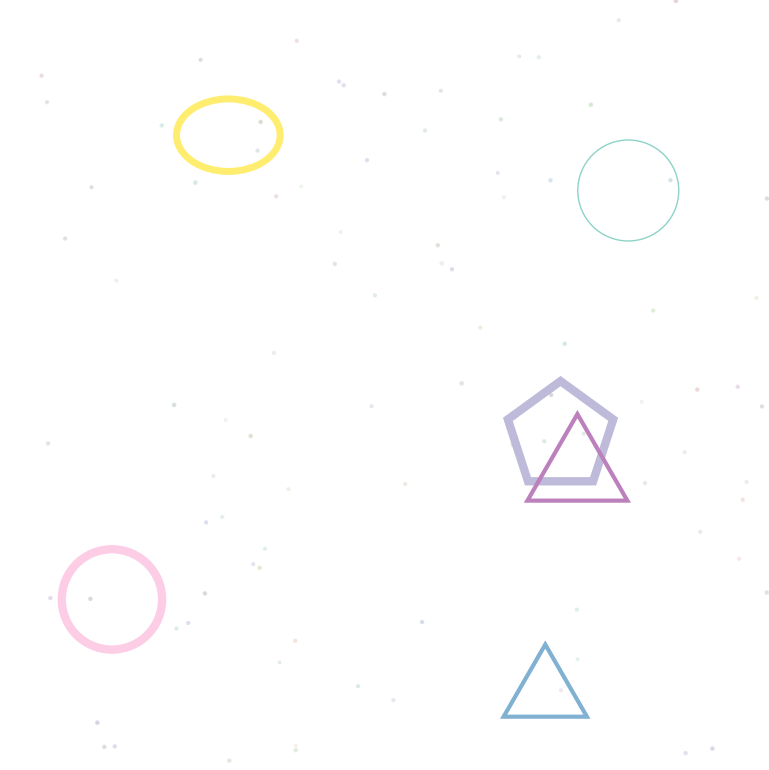[{"shape": "circle", "thickness": 0.5, "radius": 0.33, "center": [0.816, 0.753]}, {"shape": "pentagon", "thickness": 3, "radius": 0.36, "center": [0.728, 0.433]}, {"shape": "triangle", "thickness": 1.5, "radius": 0.31, "center": [0.708, 0.1]}, {"shape": "circle", "thickness": 3, "radius": 0.33, "center": [0.145, 0.222]}, {"shape": "triangle", "thickness": 1.5, "radius": 0.37, "center": [0.75, 0.387]}, {"shape": "oval", "thickness": 2.5, "radius": 0.34, "center": [0.297, 0.824]}]